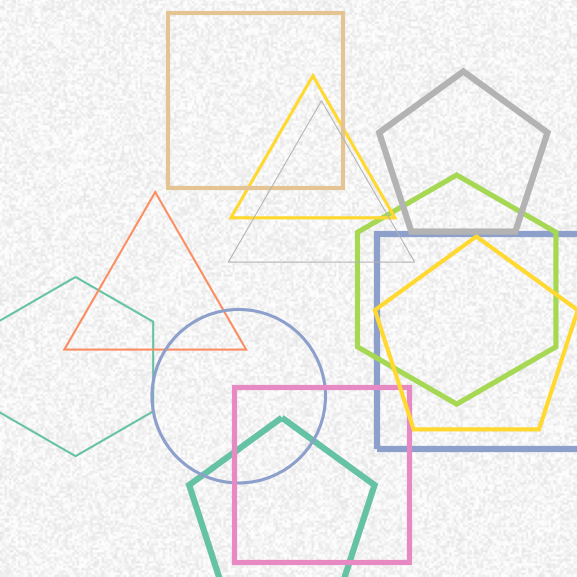[{"shape": "pentagon", "thickness": 3, "radius": 0.84, "center": [0.488, 0.107]}, {"shape": "hexagon", "thickness": 1, "radius": 0.78, "center": [0.131, 0.364]}, {"shape": "triangle", "thickness": 1, "radius": 0.91, "center": [0.269, 0.485]}, {"shape": "square", "thickness": 3, "radius": 0.93, "center": [0.838, 0.408]}, {"shape": "circle", "thickness": 1.5, "radius": 0.75, "center": [0.413, 0.313]}, {"shape": "square", "thickness": 2.5, "radius": 0.76, "center": [0.556, 0.177]}, {"shape": "hexagon", "thickness": 2.5, "radius": 0.99, "center": [0.791, 0.498]}, {"shape": "pentagon", "thickness": 2, "radius": 0.92, "center": [0.825, 0.405]}, {"shape": "triangle", "thickness": 1.5, "radius": 0.82, "center": [0.542, 0.704]}, {"shape": "square", "thickness": 2, "radius": 0.76, "center": [0.443, 0.825]}, {"shape": "triangle", "thickness": 0.5, "radius": 0.93, "center": [0.557, 0.638]}, {"shape": "pentagon", "thickness": 3, "radius": 0.77, "center": [0.802, 0.722]}]